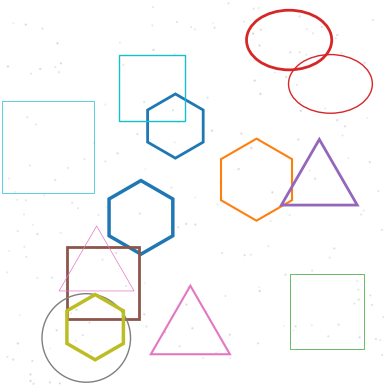[{"shape": "hexagon", "thickness": 2.5, "radius": 0.48, "center": [0.366, 0.435]}, {"shape": "hexagon", "thickness": 2, "radius": 0.42, "center": [0.456, 0.673]}, {"shape": "hexagon", "thickness": 1.5, "radius": 0.53, "center": [0.666, 0.533]}, {"shape": "square", "thickness": 0.5, "radius": 0.49, "center": [0.849, 0.19]}, {"shape": "oval", "thickness": 1, "radius": 0.54, "center": [0.858, 0.782]}, {"shape": "oval", "thickness": 2, "radius": 0.55, "center": [0.751, 0.896]}, {"shape": "triangle", "thickness": 2, "radius": 0.57, "center": [0.829, 0.524]}, {"shape": "square", "thickness": 2, "radius": 0.47, "center": [0.267, 0.264]}, {"shape": "triangle", "thickness": 1.5, "radius": 0.59, "center": [0.494, 0.139]}, {"shape": "triangle", "thickness": 0.5, "radius": 0.56, "center": [0.251, 0.301]}, {"shape": "circle", "thickness": 1, "radius": 0.57, "center": [0.224, 0.122]}, {"shape": "hexagon", "thickness": 2.5, "radius": 0.42, "center": [0.247, 0.15]}, {"shape": "square", "thickness": 0.5, "radius": 0.6, "center": [0.124, 0.617]}, {"shape": "square", "thickness": 1, "radius": 0.43, "center": [0.395, 0.771]}]